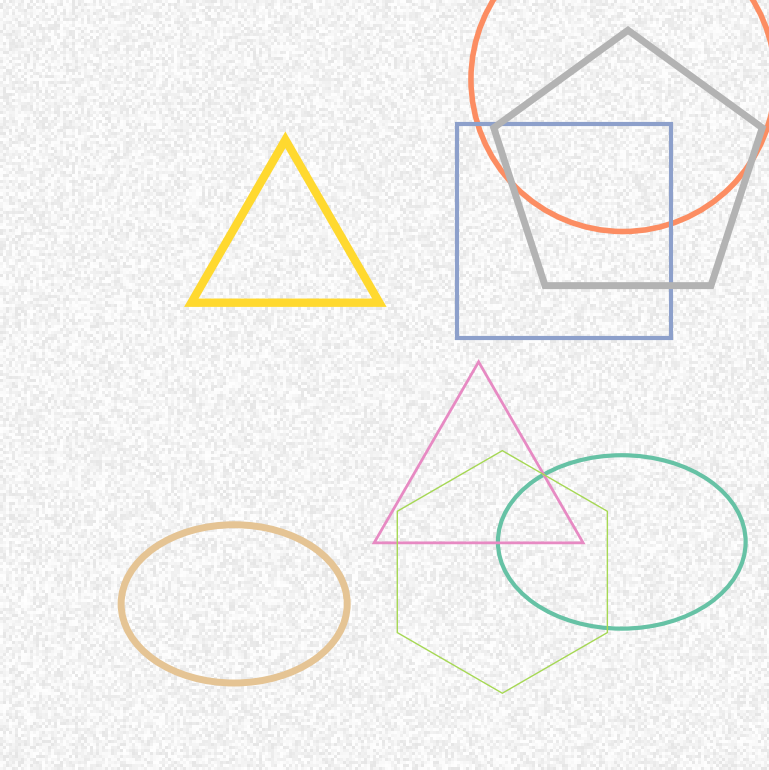[{"shape": "oval", "thickness": 1.5, "radius": 0.8, "center": [0.808, 0.296]}, {"shape": "circle", "thickness": 2, "radius": 0.99, "center": [0.809, 0.897]}, {"shape": "square", "thickness": 1.5, "radius": 0.69, "center": [0.732, 0.7]}, {"shape": "triangle", "thickness": 1, "radius": 0.78, "center": [0.622, 0.373]}, {"shape": "hexagon", "thickness": 0.5, "radius": 0.79, "center": [0.652, 0.257]}, {"shape": "triangle", "thickness": 3, "radius": 0.71, "center": [0.371, 0.677]}, {"shape": "oval", "thickness": 2.5, "radius": 0.73, "center": [0.304, 0.216]}, {"shape": "pentagon", "thickness": 2.5, "radius": 0.92, "center": [0.816, 0.777]}]